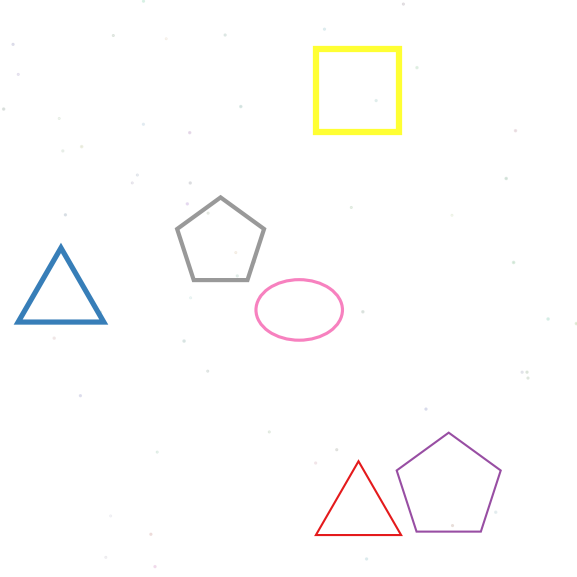[{"shape": "triangle", "thickness": 1, "radius": 0.43, "center": [0.621, 0.115]}, {"shape": "triangle", "thickness": 2.5, "radius": 0.43, "center": [0.106, 0.484]}, {"shape": "pentagon", "thickness": 1, "radius": 0.47, "center": [0.777, 0.155]}, {"shape": "square", "thickness": 3, "radius": 0.36, "center": [0.62, 0.843]}, {"shape": "oval", "thickness": 1.5, "radius": 0.37, "center": [0.518, 0.462]}, {"shape": "pentagon", "thickness": 2, "radius": 0.4, "center": [0.382, 0.578]}]